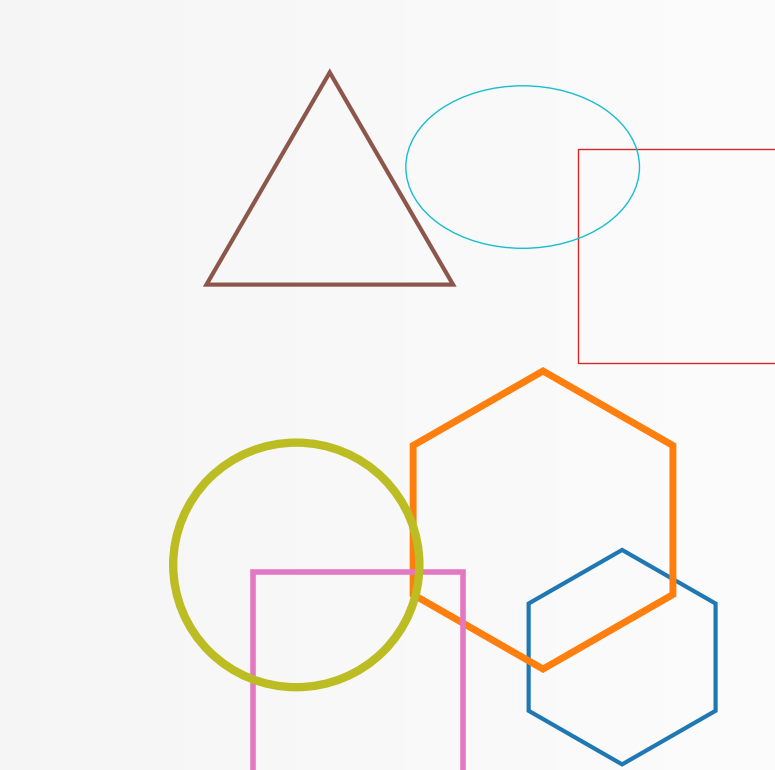[{"shape": "hexagon", "thickness": 1.5, "radius": 0.7, "center": [0.803, 0.147]}, {"shape": "hexagon", "thickness": 2.5, "radius": 0.97, "center": [0.701, 0.325]}, {"shape": "square", "thickness": 0.5, "radius": 0.69, "center": [0.884, 0.667]}, {"shape": "triangle", "thickness": 1.5, "radius": 0.92, "center": [0.425, 0.722]}, {"shape": "square", "thickness": 2, "radius": 0.68, "center": [0.462, 0.121]}, {"shape": "circle", "thickness": 3, "radius": 0.79, "center": [0.382, 0.266]}, {"shape": "oval", "thickness": 0.5, "radius": 0.75, "center": [0.674, 0.783]}]